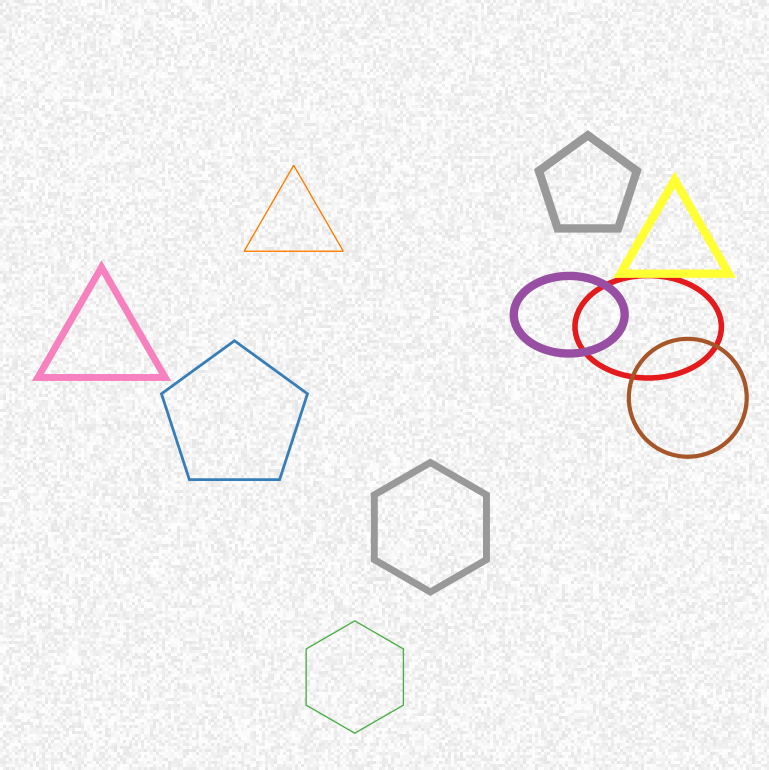[{"shape": "oval", "thickness": 2, "radius": 0.48, "center": [0.842, 0.576]}, {"shape": "pentagon", "thickness": 1, "radius": 0.5, "center": [0.305, 0.458]}, {"shape": "hexagon", "thickness": 0.5, "radius": 0.36, "center": [0.461, 0.121]}, {"shape": "oval", "thickness": 3, "radius": 0.36, "center": [0.739, 0.591]}, {"shape": "triangle", "thickness": 0.5, "radius": 0.37, "center": [0.381, 0.711]}, {"shape": "triangle", "thickness": 3, "radius": 0.41, "center": [0.876, 0.685]}, {"shape": "circle", "thickness": 1.5, "radius": 0.38, "center": [0.893, 0.483]}, {"shape": "triangle", "thickness": 2.5, "radius": 0.48, "center": [0.132, 0.557]}, {"shape": "hexagon", "thickness": 2.5, "radius": 0.42, "center": [0.559, 0.315]}, {"shape": "pentagon", "thickness": 3, "radius": 0.33, "center": [0.763, 0.757]}]